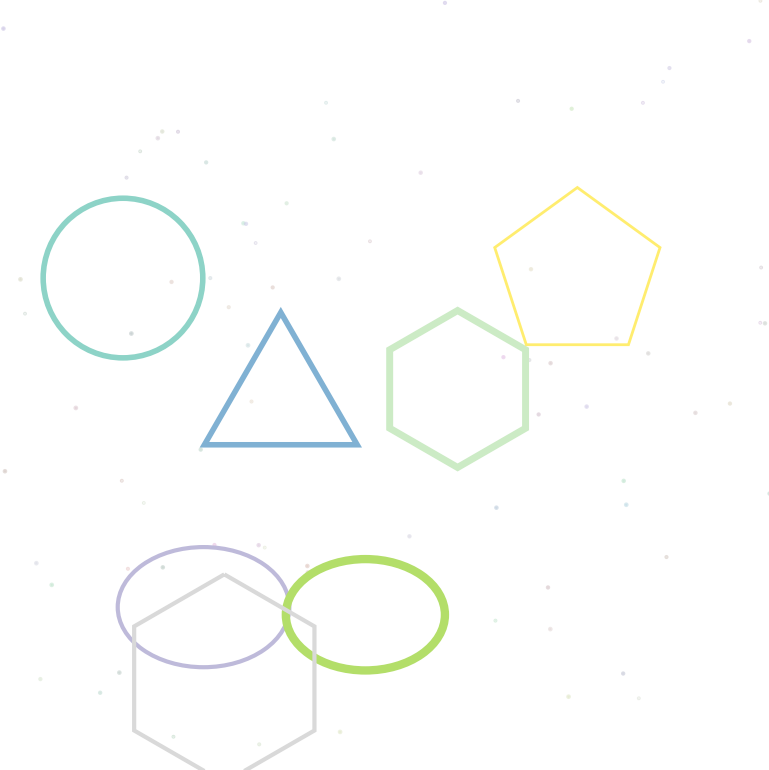[{"shape": "circle", "thickness": 2, "radius": 0.52, "center": [0.16, 0.639]}, {"shape": "oval", "thickness": 1.5, "radius": 0.56, "center": [0.264, 0.211]}, {"shape": "triangle", "thickness": 2, "radius": 0.57, "center": [0.365, 0.48]}, {"shape": "oval", "thickness": 3, "radius": 0.52, "center": [0.475, 0.202]}, {"shape": "hexagon", "thickness": 1.5, "radius": 0.68, "center": [0.291, 0.119]}, {"shape": "hexagon", "thickness": 2.5, "radius": 0.51, "center": [0.594, 0.495]}, {"shape": "pentagon", "thickness": 1, "radius": 0.56, "center": [0.75, 0.644]}]